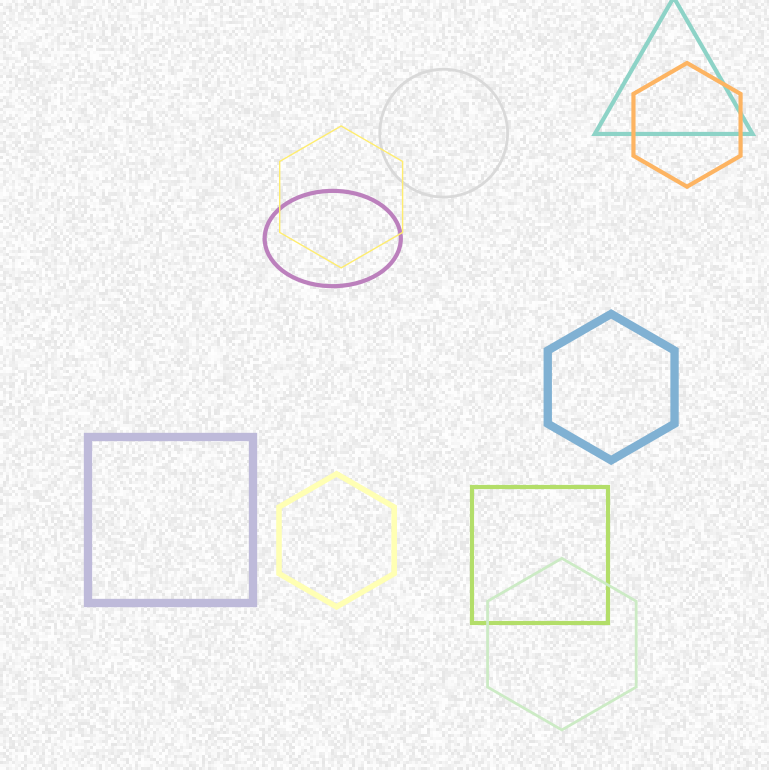[{"shape": "triangle", "thickness": 1.5, "radius": 0.59, "center": [0.875, 0.885]}, {"shape": "hexagon", "thickness": 2, "radius": 0.43, "center": [0.437, 0.298]}, {"shape": "square", "thickness": 3, "radius": 0.54, "center": [0.222, 0.325]}, {"shape": "hexagon", "thickness": 3, "radius": 0.48, "center": [0.794, 0.497]}, {"shape": "hexagon", "thickness": 1.5, "radius": 0.4, "center": [0.892, 0.838]}, {"shape": "square", "thickness": 1.5, "radius": 0.44, "center": [0.701, 0.279]}, {"shape": "circle", "thickness": 1, "radius": 0.41, "center": [0.576, 0.827]}, {"shape": "oval", "thickness": 1.5, "radius": 0.44, "center": [0.432, 0.69]}, {"shape": "hexagon", "thickness": 1, "radius": 0.56, "center": [0.73, 0.163]}, {"shape": "hexagon", "thickness": 0.5, "radius": 0.46, "center": [0.443, 0.744]}]